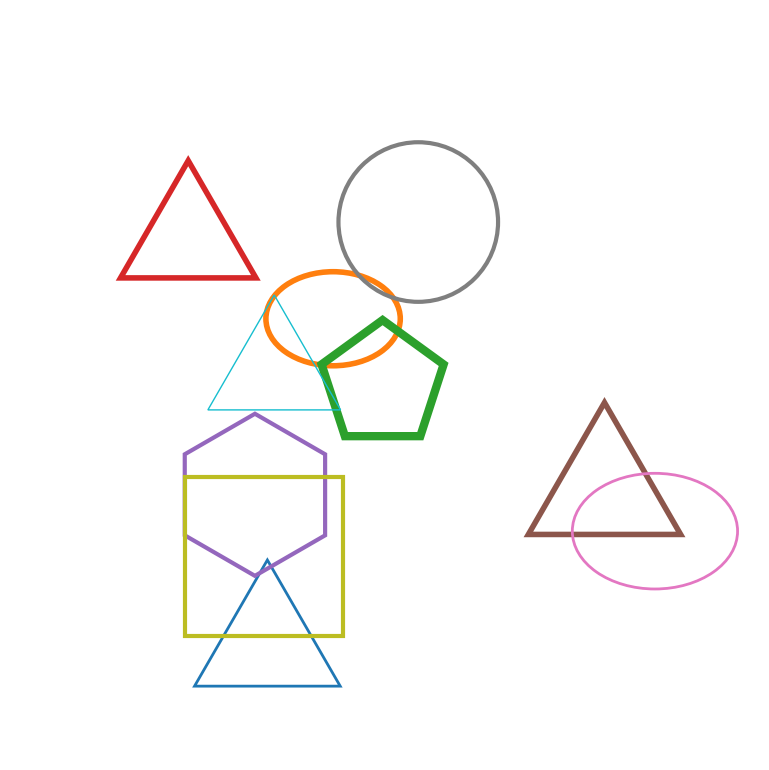[{"shape": "triangle", "thickness": 1, "radius": 0.55, "center": [0.347, 0.164]}, {"shape": "oval", "thickness": 2, "radius": 0.44, "center": [0.433, 0.586]}, {"shape": "pentagon", "thickness": 3, "radius": 0.42, "center": [0.497, 0.501]}, {"shape": "triangle", "thickness": 2, "radius": 0.51, "center": [0.244, 0.69]}, {"shape": "hexagon", "thickness": 1.5, "radius": 0.53, "center": [0.331, 0.357]}, {"shape": "triangle", "thickness": 2, "radius": 0.57, "center": [0.785, 0.363]}, {"shape": "oval", "thickness": 1, "radius": 0.54, "center": [0.851, 0.31]}, {"shape": "circle", "thickness": 1.5, "radius": 0.52, "center": [0.543, 0.712]}, {"shape": "square", "thickness": 1.5, "radius": 0.51, "center": [0.343, 0.277]}, {"shape": "triangle", "thickness": 0.5, "radius": 0.5, "center": [0.356, 0.517]}]